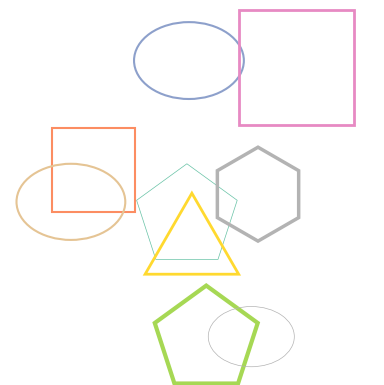[{"shape": "pentagon", "thickness": 0.5, "radius": 0.69, "center": [0.485, 0.437]}, {"shape": "square", "thickness": 1.5, "radius": 0.54, "center": [0.243, 0.558]}, {"shape": "oval", "thickness": 1.5, "radius": 0.71, "center": [0.491, 0.843]}, {"shape": "square", "thickness": 2, "radius": 0.75, "center": [0.769, 0.826]}, {"shape": "pentagon", "thickness": 3, "radius": 0.7, "center": [0.536, 0.118]}, {"shape": "triangle", "thickness": 2, "radius": 0.7, "center": [0.498, 0.358]}, {"shape": "oval", "thickness": 1.5, "radius": 0.71, "center": [0.184, 0.476]}, {"shape": "oval", "thickness": 0.5, "radius": 0.56, "center": [0.653, 0.126]}, {"shape": "hexagon", "thickness": 2.5, "radius": 0.61, "center": [0.67, 0.496]}]